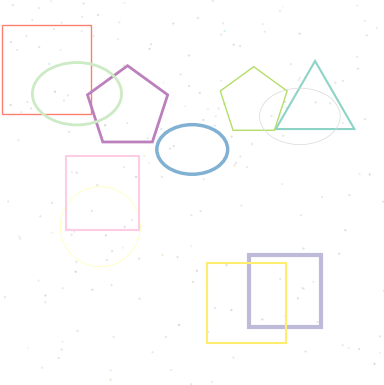[{"shape": "triangle", "thickness": 1.5, "radius": 0.59, "center": [0.818, 0.724]}, {"shape": "circle", "thickness": 0.5, "radius": 0.52, "center": [0.261, 0.411]}, {"shape": "square", "thickness": 3, "radius": 0.47, "center": [0.741, 0.245]}, {"shape": "square", "thickness": 1, "radius": 0.58, "center": [0.121, 0.82]}, {"shape": "oval", "thickness": 2.5, "radius": 0.46, "center": [0.499, 0.612]}, {"shape": "pentagon", "thickness": 1, "radius": 0.46, "center": [0.659, 0.735]}, {"shape": "square", "thickness": 1.5, "radius": 0.48, "center": [0.267, 0.499]}, {"shape": "oval", "thickness": 0.5, "radius": 0.52, "center": [0.779, 0.698]}, {"shape": "pentagon", "thickness": 2, "radius": 0.55, "center": [0.331, 0.72]}, {"shape": "oval", "thickness": 2, "radius": 0.58, "center": [0.2, 0.757]}, {"shape": "square", "thickness": 1.5, "radius": 0.52, "center": [0.64, 0.212]}]